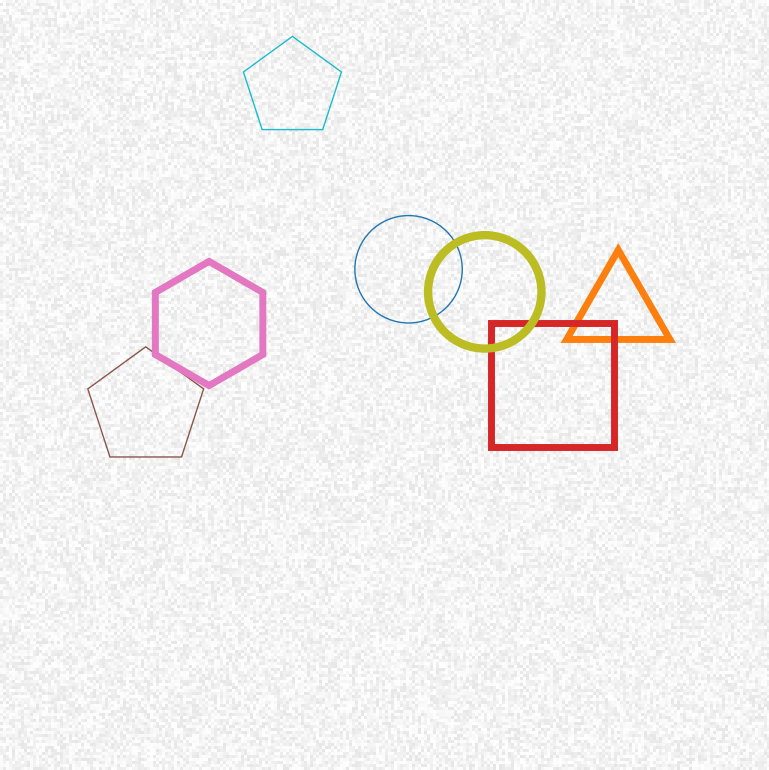[{"shape": "circle", "thickness": 0.5, "radius": 0.35, "center": [0.531, 0.65]}, {"shape": "triangle", "thickness": 2.5, "radius": 0.39, "center": [0.803, 0.598]}, {"shape": "square", "thickness": 2.5, "radius": 0.4, "center": [0.718, 0.5]}, {"shape": "pentagon", "thickness": 0.5, "radius": 0.4, "center": [0.189, 0.471]}, {"shape": "hexagon", "thickness": 2.5, "radius": 0.4, "center": [0.272, 0.58]}, {"shape": "circle", "thickness": 3, "radius": 0.37, "center": [0.63, 0.621]}, {"shape": "pentagon", "thickness": 0.5, "radius": 0.33, "center": [0.38, 0.886]}]